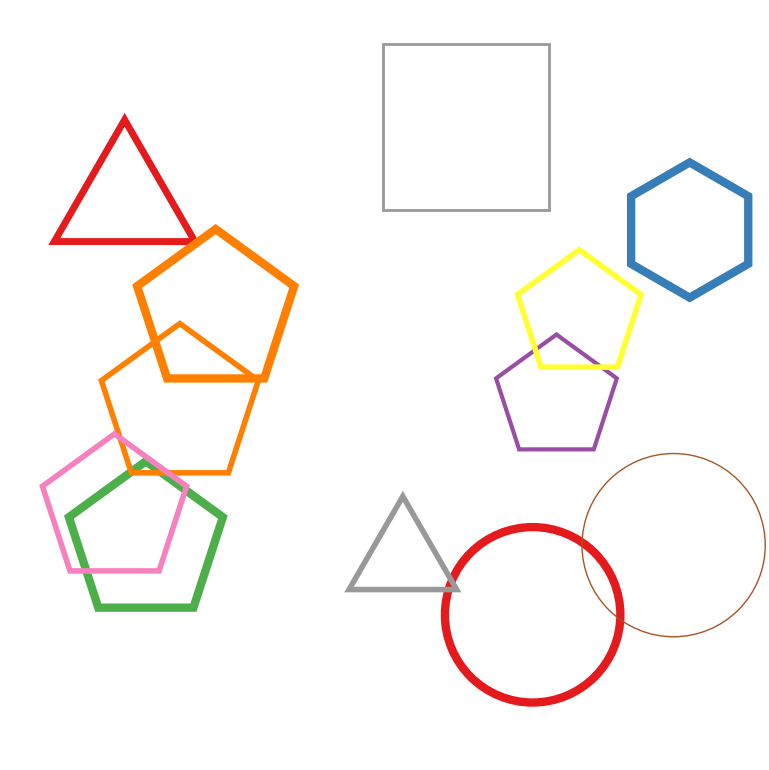[{"shape": "triangle", "thickness": 2.5, "radius": 0.53, "center": [0.162, 0.739]}, {"shape": "circle", "thickness": 3, "radius": 0.57, "center": [0.692, 0.202]}, {"shape": "hexagon", "thickness": 3, "radius": 0.44, "center": [0.896, 0.701]}, {"shape": "pentagon", "thickness": 3, "radius": 0.53, "center": [0.189, 0.296]}, {"shape": "pentagon", "thickness": 1.5, "radius": 0.41, "center": [0.723, 0.483]}, {"shape": "pentagon", "thickness": 3, "radius": 0.54, "center": [0.28, 0.595]}, {"shape": "pentagon", "thickness": 2, "radius": 0.54, "center": [0.234, 0.473]}, {"shape": "pentagon", "thickness": 2, "radius": 0.42, "center": [0.752, 0.591]}, {"shape": "circle", "thickness": 0.5, "radius": 0.59, "center": [0.875, 0.292]}, {"shape": "pentagon", "thickness": 2, "radius": 0.49, "center": [0.149, 0.338]}, {"shape": "triangle", "thickness": 2, "radius": 0.4, "center": [0.523, 0.275]}, {"shape": "square", "thickness": 1, "radius": 0.54, "center": [0.605, 0.835]}]